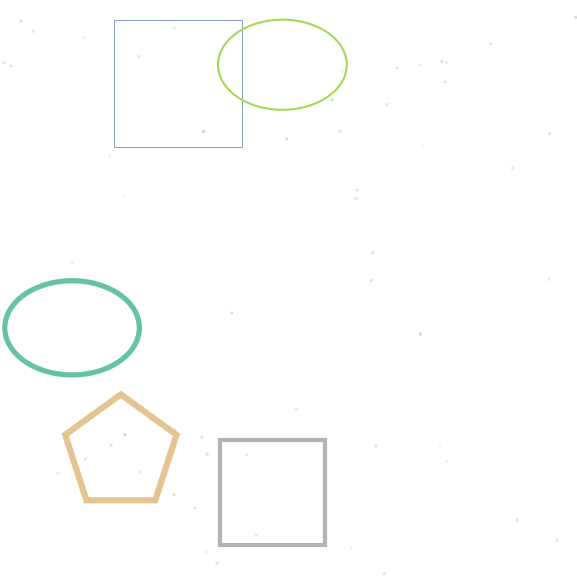[{"shape": "oval", "thickness": 2.5, "radius": 0.58, "center": [0.125, 0.431]}, {"shape": "square", "thickness": 0.5, "radius": 0.55, "center": [0.308, 0.854]}, {"shape": "oval", "thickness": 1, "radius": 0.56, "center": [0.489, 0.887]}, {"shape": "pentagon", "thickness": 3, "radius": 0.51, "center": [0.209, 0.215]}, {"shape": "square", "thickness": 2, "radius": 0.45, "center": [0.472, 0.146]}]